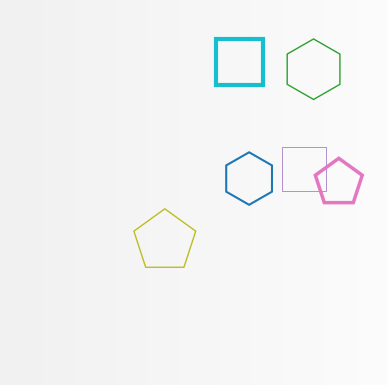[{"shape": "hexagon", "thickness": 1.5, "radius": 0.34, "center": [0.643, 0.536]}, {"shape": "hexagon", "thickness": 1, "radius": 0.39, "center": [0.809, 0.82]}, {"shape": "square", "thickness": 0.5, "radius": 0.29, "center": [0.784, 0.56]}, {"shape": "pentagon", "thickness": 2.5, "radius": 0.32, "center": [0.874, 0.525]}, {"shape": "pentagon", "thickness": 1, "radius": 0.42, "center": [0.425, 0.374]}, {"shape": "square", "thickness": 3, "radius": 0.3, "center": [0.619, 0.839]}]